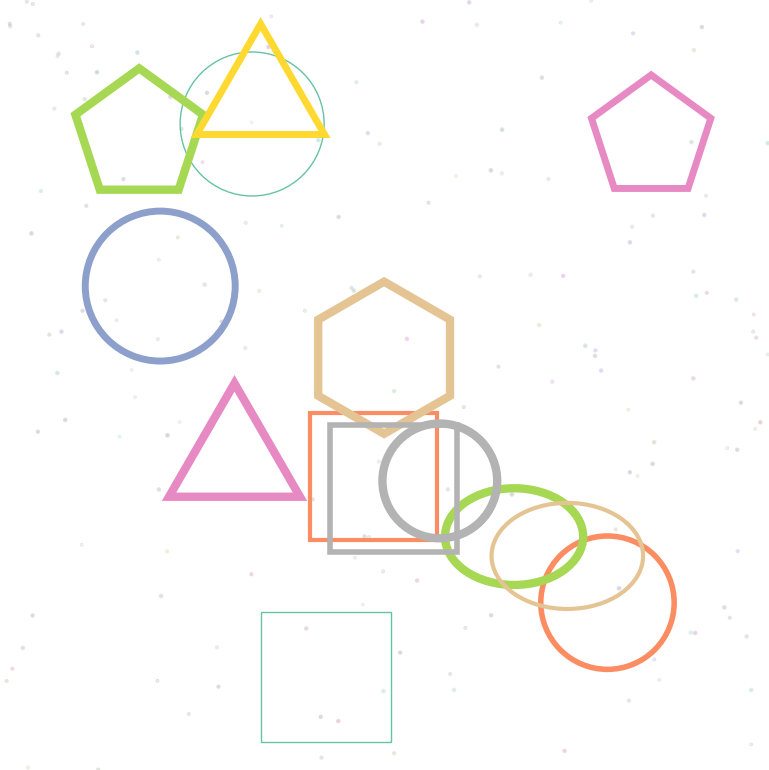[{"shape": "square", "thickness": 0.5, "radius": 0.42, "center": [0.424, 0.121]}, {"shape": "circle", "thickness": 0.5, "radius": 0.47, "center": [0.327, 0.839]}, {"shape": "square", "thickness": 1.5, "radius": 0.41, "center": [0.485, 0.381]}, {"shape": "circle", "thickness": 2, "radius": 0.43, "center": [0.789, 0.217]}, {"shape": "circle", "thickness": 2.5, "radius": 0.49, "center": [0.208, 0.628]}, {"shape": "pentagon", "thickness": 2.5, "radius": 0.41, "center": [0.846, 0.821]}, {"shape": "triangle", "thickness": 3, "radius": 0.49, "center": [0.305, 0.404]}, {"shape": "oval", "thickness": 3, "radius": 0.45, "center": [0.668, 0.303]}, {"shape": "pentagon", "thickness": 3, "radius": 0.44, "center": [0.181, 0.824]}, {"shape": "triangle", "thickness": 2.5, "radius": 0.48, "center": [0.338, 0.873]}, {"shape": "hexagon", "thickness": 3, "radius": 0.49, "center": [0.499, 0.535]}, {"shape": "oval", "thickness": 1.5, "radius": 0.49, "center": [0.737, 0.278]}, {"shape": "circle", "thickness": 3, "radius": 0.37, "center": [0.571, 0.375]}, {"shape": "square", "thickness": 2, "radius": 0.41, "center": [0.511, 0.365]}]